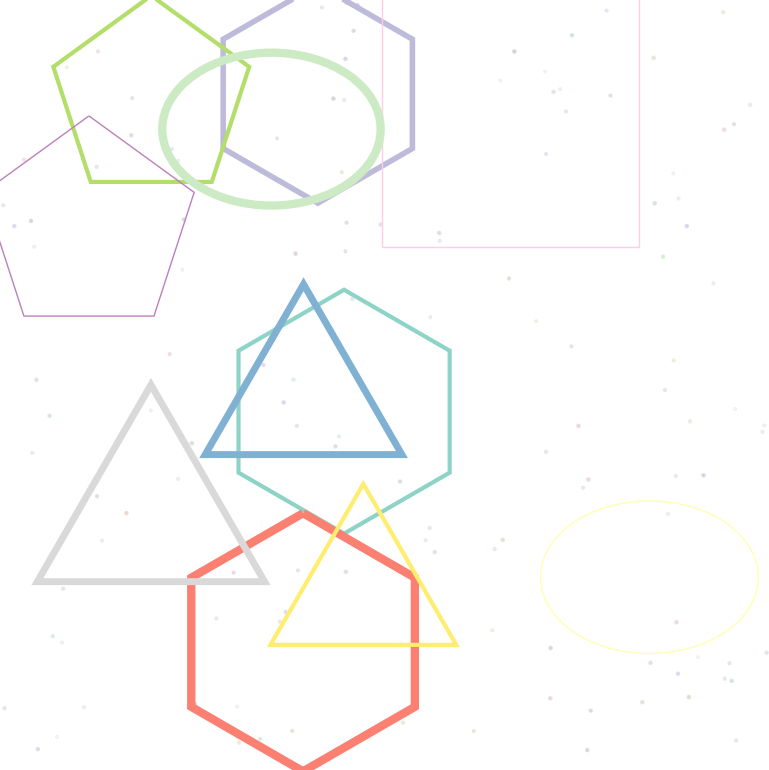[{"shape": "hexagon", "thickness": 1.5, "radius": 0.79, "center": [0.447, 0.465]}, {"shape": "oval", "thickness": 0.5, "radius": 0.71, "center": [0.843, 0.25]}, {"shape": "hexagon", "thickness": 2, "radius": 0.71, "center": [0.413, 0.878]}, {"shape": "hexagon", "thickness": 3, "radius": 0.84, "center": [0.394, 0.166]}, {"shape": "triangle", "thickness": 2.5, "radius": 0.74, "center": [0.394, 0.483]}, {"shape": "pentagon", "thickness": 1.5, "radius": 0.67, "center": [0.196, 0.872]}, {"shape": "square", "thickness": 0.5, "radius": 0.83, "center": [0.663, 0.846]}, {"shape": "triangle", "thickness": 2.5, "radius": 0.85, "center": [0.196, 0.33]}, {"shape": "pentagon", "thickness": 0.5, "radius": 0.72, "center": [0.116, 0.706]}, {"shape": "oval", "thickness": 3, "radius": 0.71, "center": [0.353, 0.832]}, {"shape": "triangle", "thickness": 1.5, "radius": 0.7, "center": [0.472, 0.232]}]